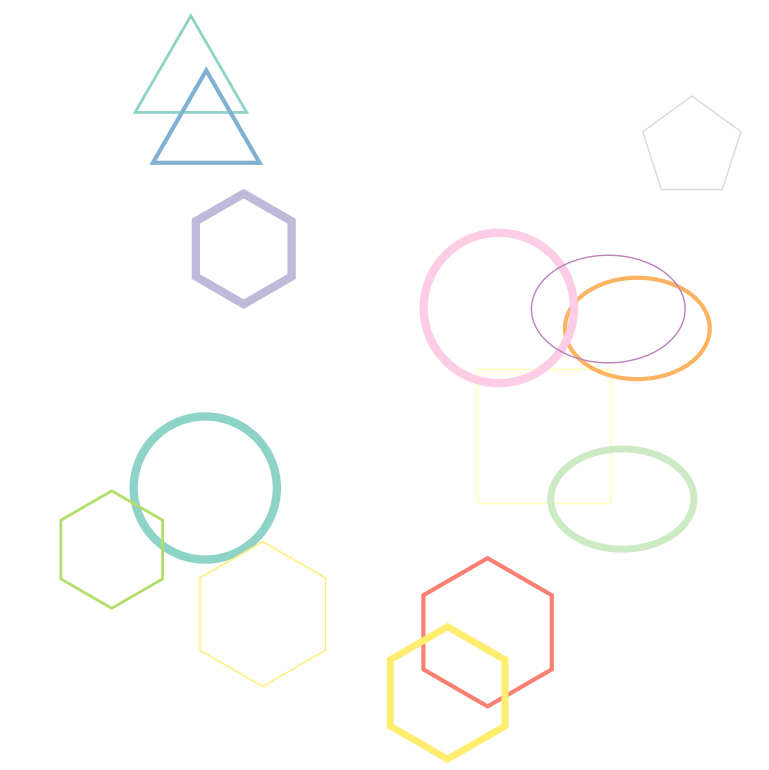[{"shape": "triangle", "thickness": 1, "radius": 0.42, "center": [0.248, 0.896]}, {"shape": "circle", "thickness": 3, "radius": 0.46, "center": [0.267, 0.366]}, {"shape": "square", "thickness": 0.5, "radius": 0.44, "center": [0.707, 0.434]}, {"shape": "hexagon", "thickness": 3, "radius": 0.36, "center": [0.317, 0.677]}, {"shape": "hexagon", "thickness": 1.5, "radius": 0.48, "center": [0.633, 0.179]}, {"shape": "triangle", "thickness": 1.5, "radius": 0.4, "center": [0.268, 0.829]}, {"shape": "oval", "thickness": 1.5, "radius": 0.47, "center": [0.828, 0.573]}, {"shape": "hexagon", "thickness": 1, "radius": 0.38, "center": [0.145, 0.286]}, {"shape": "circle", "thickness": 3, "radius": 0.49, "center": [0.648, 0.6]}, {"shape": "pentagon", "thickness": 0.5, "radius": 0.34, "center": [0.899, 0.808]}, {"shape": "oval", "thickness": 0.5, "radius": 0.5, "center": [0.79, 0.599]}, {"shape": "oval", "thickness": 2.5, "radius": 0.47, "center": [0.808, 0.352]}, {"shape": "hexagon", "thickness": 0.5, "radius": 0.47, "center": [0.341, 0.203]}, {"shape": "hexagon", "thickness": 2.5, "radius": 0.43, "center": [0.581, 0.1]}]